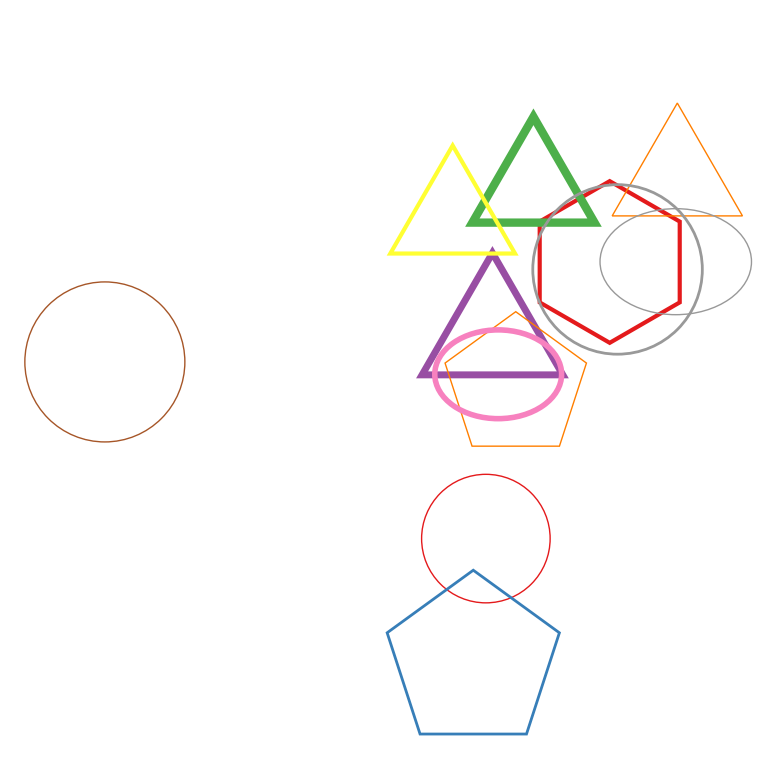[{"shape": "hexagon", "thickness": 1.5, "radius": 0.52, "center": [0.792, 0.66]}, {"shape": "circle", "thickness": 0.5, "radius": 0.42, "center": [0.631, 0.301]}, {"shape": "pentagon", "thickness": 1, "radius": 0.59, "center": [0.615, 0.142]}, {"shape": "triangle", "thickness": 3, "radius": 0.46, "center": [0.693, 0.757]}, {"shape": "triangle", "thickness": 2.5, "radius": 0.53, "center": [0.64, 0.566]}, {"shape": "pentagon", "thickness": 0.5, "radius": 0.48, "center": [0.67, 0.499]}, {"shape": "triangle", "thickness": 0.5, "radius": 0.49, "center": [0.88, 0.768]}, {"shape": "triangle", "thickness": 1.5, "radius": 0.47, "center": [0.588, 0.717]}, {"shape": "circle", "thickness": 0.5, "radius": 0.52, "center": [0.136, 0.53]}, {"shape": "oval", "thickness": 2, "radius": 0.41, "center": [0.647, 0.514]}, {"shape": "circle", "thickness": 1, "radius": 0.55, "center": [0.802, 0.65]}, {"shape": "oval", "thickness": 0.5, "radius": 0.49, "center": [0.878, 0.66]}]